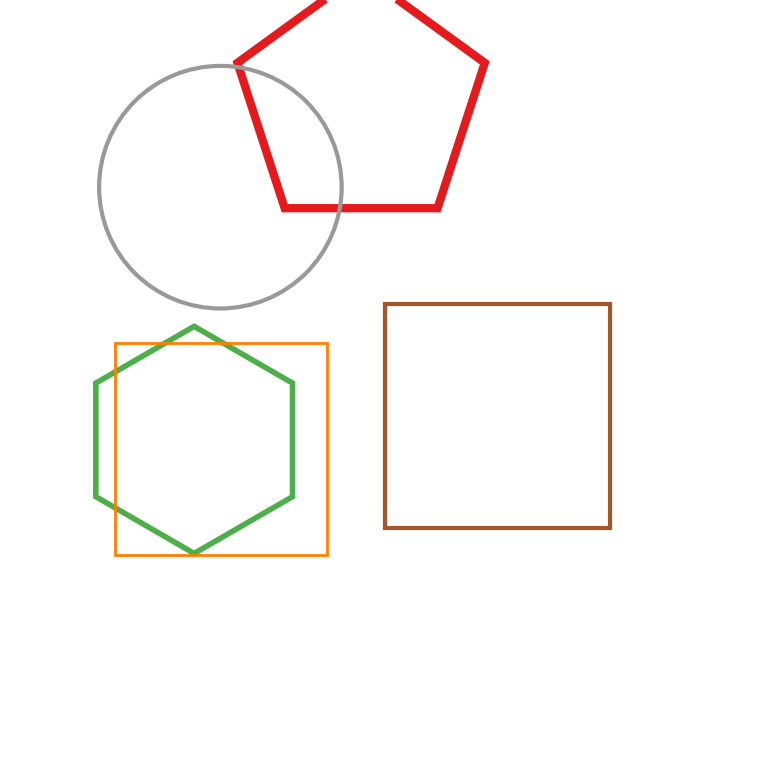[{"shape": "pentagon", "thickness": 3, "radius": 0.84, "center": [0.469, 0.866]}, {"shape": "hexagon", "thickness": 2, "radius": 0.74, "center": [0.252, 0.429]}, {"shape": "square", "thickness": 1, "radius": 0.69, "center": [0.287, 0.417]}, {"shape": "square", "thickness": 1.5, "radius": 0.73, "center": [0.646, 0.46]}, {"shape": "circle", "thickness": 1.5, "radius": 0.79, "center": [0.286, 0.757]}]